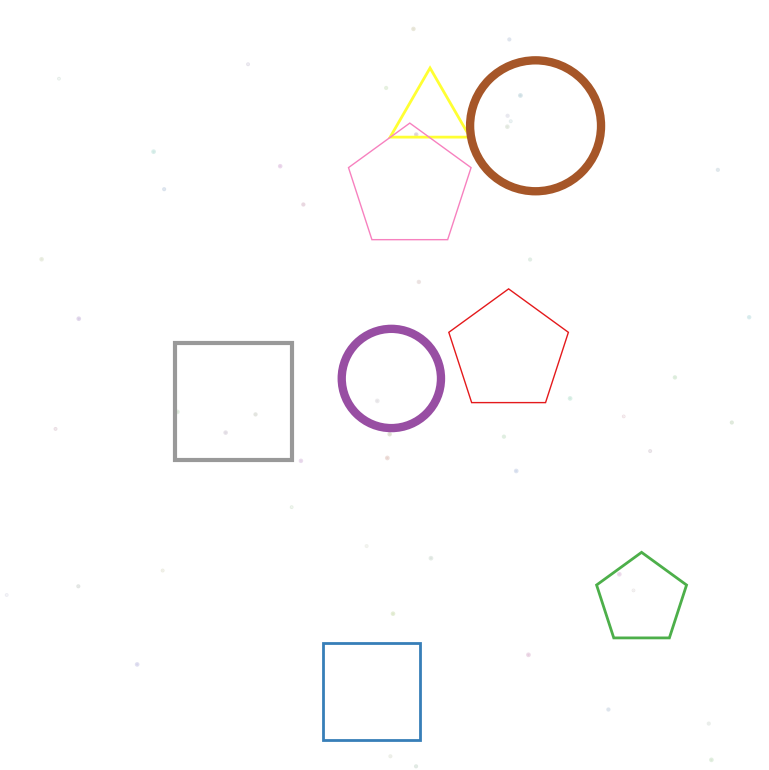[{"shape": "pentagon", "thickness": 0.5, "radius": 0.41, "center": [0.661, 0.543]}, {"shape": "square", "thickness": 1, "radius": 0.32, "center": [0.482, 0.102]}, {"shape": "pentagon", "thickness": 1, "radius": 0.31, "center": [0.833, 0.221]}, {"shape": "circle", "thickness": 3, "radius": 0.32, "center": [0.508, 0.508]}, {"shape": "triangle", "thickness": 1, "radius": 0.3, "center": [0.559, 0.852]}, {"shape": "circle", "thickness": 3, "radius": 0.43, "center": [0.696, 0.837]}, {"shape": "pentagon", "thickness": 0.5, "radius": 0.42, "center": [0.532, 0.756]}, {"shape": "square", "thickness": 1.5, "radius": 0.38, "center": [0.304, 0.479]}]